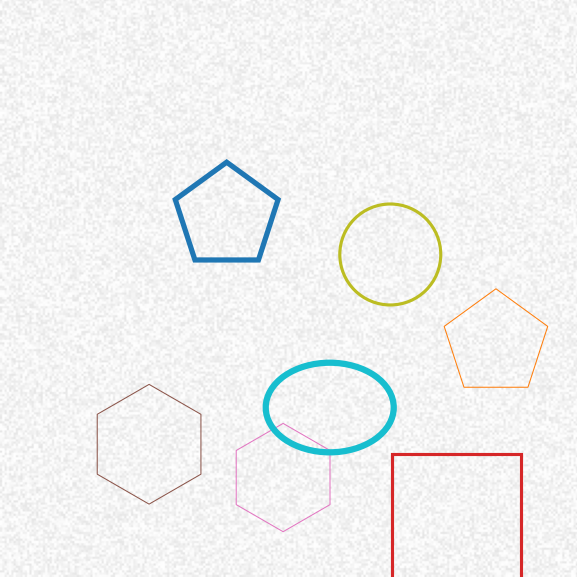[{"shape": "pentagon", "thickness": 2.5, "radius": 0.47, "center": [0.393, 0.625]}, {"shape": "pentagon", "thickness": 0.5, "radius": 0.47, "center": [0.859, 0.405]}, {"shape": "square", "thickness": 1.5, "radius": 0.56, "center": [0.791, 0.102]}, {"shape": "hexagon", "thickness": 0.5, "radius": 0.52, "center": [0.258, 0.23]}, {"shape": "hexagon", "thickness": 0.5, "radius": 0.47, "center": [0.49, 0.172]}, {"shape": "circle", "thickness": 1.5, "radius": 0.44, "center": [0.676, 0.558]}, {"shape": "oval", "thickness": 3, "radius": 0.55, "center": [0.571, 0.293]}]